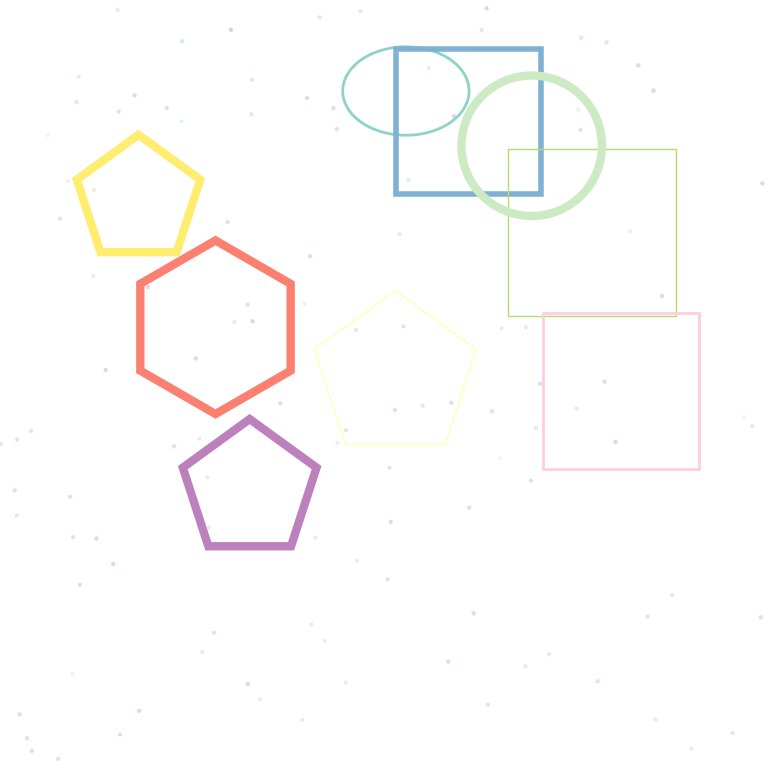[{"shape": "oval", "thickness": 1, "radius": 0.41, "center": [0.527, 0.882]}, {"shape": "pentagon", "thickness": 0.5, "radius": 0.55, "center": [0.513, 0.512]}, {"shape": "hexagon", "thickness": 3, "radius": 0.56, "center": [0.28, 0.575]}, {"shape": "square", "thickness": 2, "radius": 0.47, "center": [0.609, 0.843]}, {"shape": "square", "thickness": 0.5, "radius": 0.54, "center": [0.769, 0.698]}, {"shape": "square", "thickness": 1, "radius": 0.51, "center": [0.806, 0.492]}, {"shape": "pentagon", "thickness": 3, "radius": 0.46, "center": [0.324, 0.364]}, {"shape": "circle", "thickness": 3, "radius": 0.46, "center": [0.691, 0.811]}, {"shape": "pentagon", "thickness": 3, "radius": 0.42, "center": [0.18, 0.741]}]